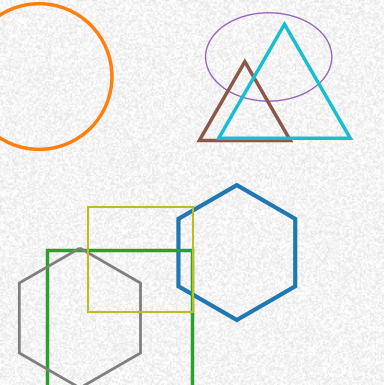[{"shape": "hexagon", "thickness": 3, "radius": 0.88, "center": [0.615, 0.344]}, {"shape": "circle", "thickness": 2.5, "radius": 0.95, "center": [0.102, 0.801]}, {"shape": "square", "thickness": 2.5, "radius": 0.94, "center": [0.31, 0.162]}, {"shape": "oval", "thickness": 1, "radius": 0.82, "center": [0.698, 0.852]}, {"shape": "triangle", "thickness": 2.5, "radius": 0.68, "center": [0.636, 0.703]}, {"shape": "hexagon", "thickness": 2, "radius": 0.91, "center": [0.208, 0.174]}, {"shape": "square", "thickness": 1.5, "radius": 0.68, "center": [0.365, 0.326]}, {"shape": "triangle", "thickness": 2.5, "radius": 0.99, "center": [0.739, 0.74]}]